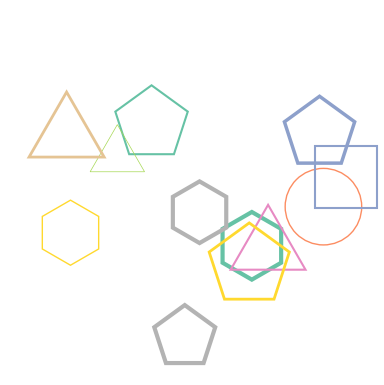[{"shape": "pentagon", "thickness": 1.5, "radius": 0.49, "center": [0.394, 0.679]}, {"shape": "hexagon", "thickness": 3, "radius": 0.44, "center": [0.654, 0.362]}, {"shape": "circle", "thickness": 1, "radius": 0.5, "center": [0.84, 0.463]}, {"shape": "pentagon", "thickness": 2.5, "radius": 0.48, "center": [0.83, 0.654]}, {"shape": "square", "thickness": 1.5, "radius": 0.4, "center": [0.899, 0.541]}, {"shape": "triangle", "thickness": 1.5, "radius": 0.56, "center": [0.696, 0.356]}, {"shape": "triangle", "thickness": 0.5, "radius": 0.41, "center": [0.305, 0.595]}, {"shape": "pentagon", "thickness": 2, "radius": 0.55, "center": [0.647, 0.312]}, {"shape": "hexagon", "thickness": 1, "radius": 0.42, "center": [0.183, 0.396]}, {"shape": "triangle", "thickness": 2, "radius": 0.56, "center": [0.173, 0.648]}, {"shape": "pentagon", "thickness": 3, "radius": 0.42, "center": [0.48, 0.124]}, {"shape": "hexagon", "thickness": 3, "radius": 0.4, "center": [0.518, 0.449]}]